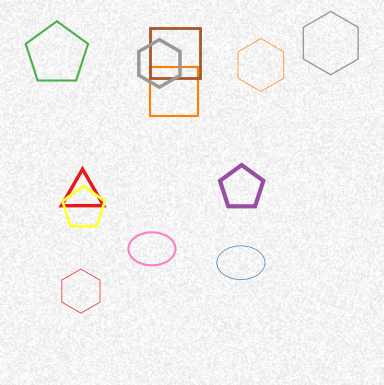[{"shape": "triangle", "thickness": 2.5, "radius": 0.32, "center": [0.214, 0.497]}, {"shape": "hexagon", "thickness": 0.5, "radius": 0.29, "center": [0.21, 0.244]}, {"shape": "oval", "thickness": 0.5, "radius": 0.31, "center": [0.626, 0.318]}, {"shape": "pentagon", "thickness": 1.5, "radius": 0.43, "center": [0.148, 0.86]}, {"shape": "pentagon", "thickness": 3, "radius": 0.3, "center": [0.628, 0.512]}, {"shape": "square", "thickness": 1.5, "radius": 0.31, "center": [0.453, 0.762]}, {"shape": "hexagon", "thickness": 0.5, "radius": 0.34, "center": [0.678, 0.831]}, {"shape": "pentagon", "thickness": 2, "radius": 0.29, "center": [0.217, 0.459]}, {"shape": "square", "thickness": 2, "radius": 0.32, "center": [0.455, 0.861]}, {"shape": "oval", "thickness": 1.5, "radius": 0.31, "center": [0.395, 0.354]}, {"shape": "hexagon", "thickness": 1, "radius": 0.41, "center": [0.859, 0.888]}, {"shape": "hexagon", "thickness": 2.5, "radius": 0.31, "center": [0.414, 0.835]}]